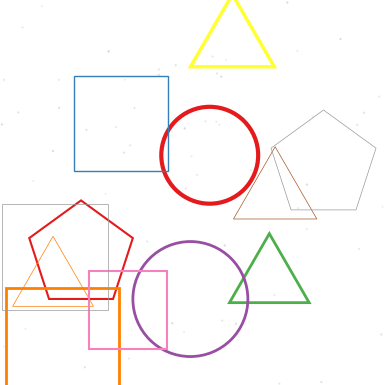[{"shape": "circle", "thickness": 3, "radius": 0.63, "center": [0.545, 0.597]}, {"shape": "pentagon", "thickness": 1.5, "radius": 0.71, "center": [0.211, 0.338]}, {"shape": "square", "thickness": 1, "radius": 0.61, "center": [0.315, 0.679]}, {"shape": "triangle", "thickness": 2, "radius": 0.6, "center": [0.7, 0.274]}, {"shape": "circle", "thickness": 2, "radius": 0.75, "center": [0.494, 0.223]}, {"shape": "triangle", "thickness": 0.5, "radius": 0.61, "center": [0.138, 0.265]}, {"shape": "square", "thickness": 2, "radius": 0.73, "center": [0.163, 0.105]}, {"shape": "triangle", "thickness": 2.5, "radius": 0.63, "center": [0.604, 0.889]}, {"shape": "triangle", "thickness": 0.5, "radius": 0.63, "center": [0.715, 0.494]}, {"shape": "square", "thickness": 1.5, "radius": 0.5, "center": [0.333, 0.195]}, {"shape": "pentagon", "thickness": 0.5, "radius": 0.72, "center": [0.84, 0.571]}, {"shape": "square", "thickness": 0.5, "radius": 0.69, "center": [0.144, 0.331]}]